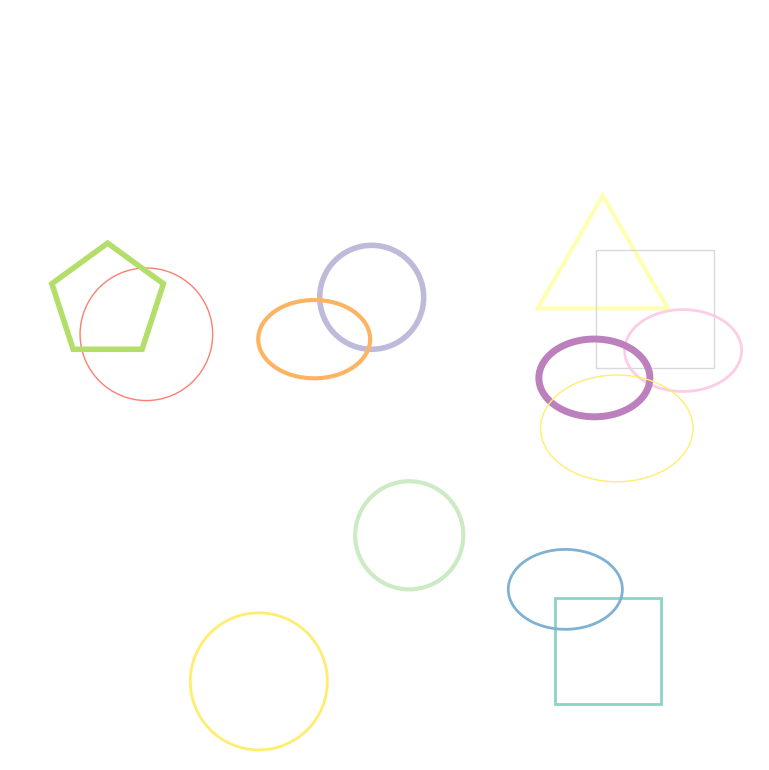[{"shape": "square", "thickness": 1, "radius": 0.35, "center": [0.79, 0.154]}, {"shape": "triangle", "thickness": 1.5, "radius": 0.49, "center": [0.783, 0.648]}, {"shape": "circle", "thickness": 2, "radius": 0.34, "center": [0.483, 0.614]}, {"shape": "circle", "thickness": 0.5, "radius": 0.43, "center": [0.19, 0.566]}, {"shape": "oval", "thickness": 1, "radius": 0.37, "center": [0.734, 0.235]}, {"shape": "oval", "thickness": 1.5, "radius": 0.36, "center": [0.408, 0.56]}, {"shape": "pentagon", "thickness": 2, "radius": 0.38, "center": [0.14, 0.608]}, {"shape": "oval", "thickness": 1, "radius": 0.38, "center": [0.887, 0.545]}, {"shape": "square", "thickness": 0.5, "radius": 0.38, "center": [0.851, 0.598]}, {"shape": "oval", "thickness": 2.5, "radius": 0.36, "center": [0.772, 0.509]}, {"shape": "circle", "thickness": 1.5, "radius": 0.35, "center": [0.531, 0.305]}, {"shape": "circle", "thickness": 1, "radius": 0.45, "center": [0.336, 0.115]}, {"shape": "oval", "thickness": 0.5, "radius": 0.5, "center": [0.801, 0.444]}]